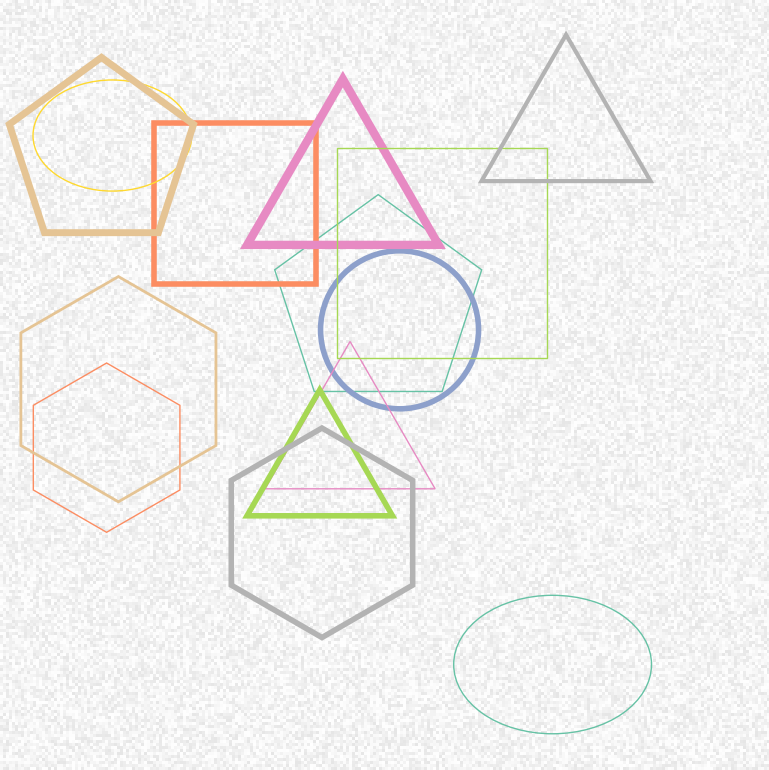[{"shape": "pentagon", "thickness": 0.5, "radius": 0.71, "center": [0.491, 0.606]}, {"shape": "oval", "thickness": 0.5, "radius": 0.64, "center": [0.718, 0.137]}, {"shape": "square", "thickness": 2, "radius": 0.53, "center": [0.306, 0.736]}, {"shape": "hexagon", "thickness": 0.5, "radius": 0.55, "center": [0.138, 0.419]}, {"shape": "circle", "thickness": 2, "radius": 0.51, "center": [0.519, 0.572]}, {"shape": "triangle", "thickness": 3, "radius": 0.72, "center": [0.445, 0.754]}, {"shape": "triangle", "thickness": 0.5, "radius": 0.64, "center": [0.455, 0.429]}, {"shape": "triangle", "thickness": 2, "radius": 0.55, "center": [0.415, 0.385]}, {"shape": "square", "thickness": 0.5, "radius": 0.68, "center": [0.574, 0.672]}, {"shape": "oval", "thickness": 0.5, "radius": 0.52, "center": [0.146, 0.824]}, {"shape": "pentagon", "thickness": 2.5, "radius": 0.63, "center": [0.132, 0.8]}, {"shape": "hexagon", "thickness": 1, "radius": 0.73, "center": [0.154, 0.495]}, {"shape": "triangle", "thickness": 1.5, "radius": 0.63, "center": [0.735, 0.828]}, {"shape": "hexagon", "thickness": 2, "radius": 0.68, "center": [0.418, 0.308]}]